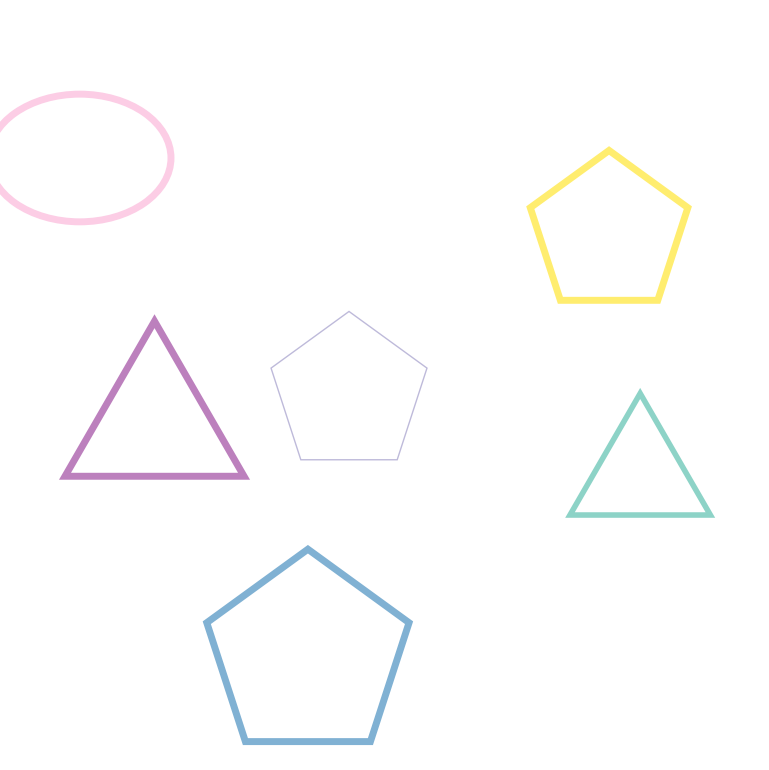[{"shape": "triangle", "thickness": 2, "radius": 0.53, "center": [0.831, 0.384]}, {"shape": "pentagon", "thickness": 0.5, "radius": 0.53, "center": [0.453, 0.489]}, {"shape": "pentagon", "thickness": 2.5, "radius": 0.69, "center": [0.4, 0.149]}, {"shape": "oval", "thickness": 2.5, "radius": 0.59, "center": [0.104, 0.795]}, {"shape": "triangle", "thickness": 2.5, "radius": 0.67, "center": [0.201, 0.449]}, {"shape": "pentagon", "thickness": 2.5, "radius": 0.54, "center": [0.791, 0.697]}]